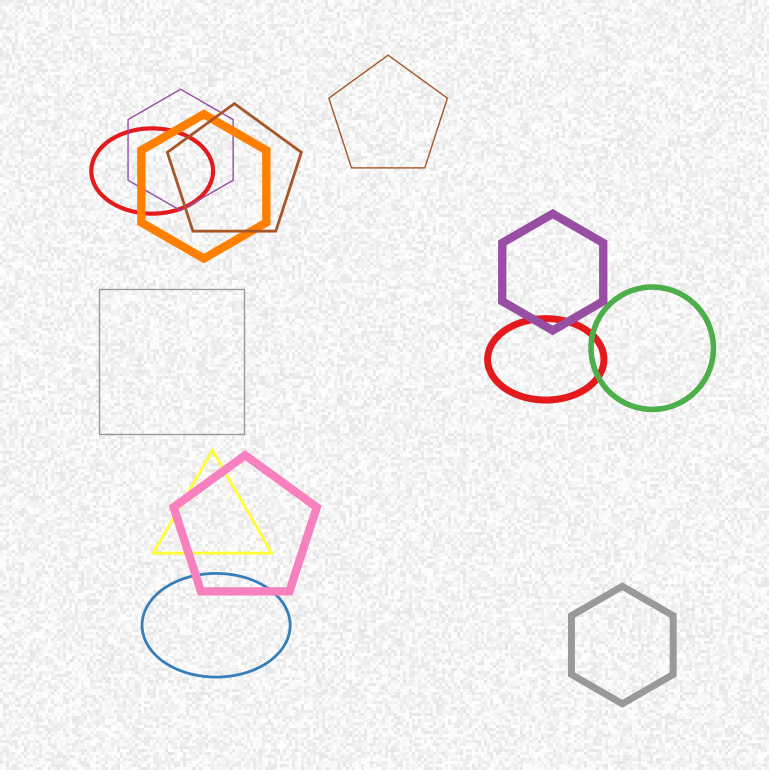[{"shape": "oval", "thickness": 1.5, "radius": 0.4, "center": [0.198, 0.778]}, {"shape": "oval", "thickness": 2.5, "radius": 0.38, "center": [0.709, 0.533]}, {"shape": "oval", "thickness": 1, "radius": 0.48, "center": [0.281, 0.188]}, {"shape": "circle", "thickness": 2, "radius": 0.4, "center": [0.847, 0.548]}, {"shape": "hexagon", "thickness": 0.5, "radius": 0.39, "center": [0.235, 0.805]}, {"shape": "hexagon", "thickness": 3, "radius": 0.38, "center": [0.718, 0.647]}, {"shape": "hexagon", "thickness": 3, "radius": 0.47, "center": [0.265, 0.758]}, {"shape": "triangle", "thickness": 1, "radius": 0.44, "center": [0.276, 0.326]}, {"shape": "pentagon", "thickness": 0.5, "radius": 0.4, "center": [0.504, 0.847]}, {"shape": "pentagon", "thickness": 1, "radius": 0.46, "center": [0.304, 0.774]}, {"shape": "pentagon", "thickness": 3, "radius": 0.49, "center": [0.318, 0.311]}, {"shape": "square", "thickness": 0.5, "radius": 0.47, "center": [0.222, 0.53]}, {"shape": "hexagon", "thickness": 2.5, "radius": 0.38, "center": [0.808, 0.162]}]